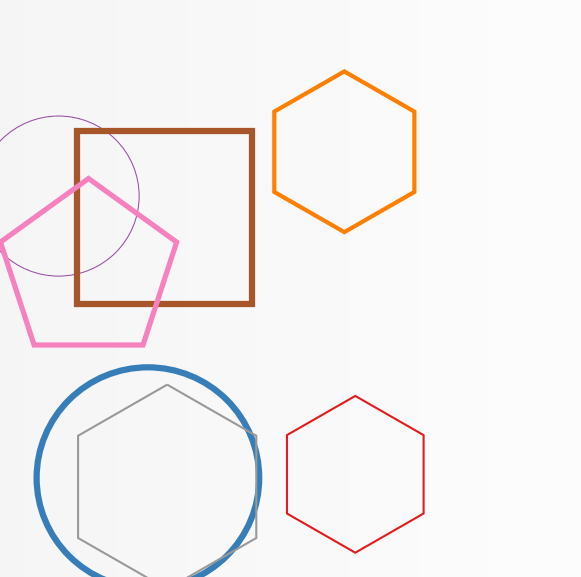[{"shape": "hexagon", "thickness": 1, "radius": 0.68, "center": [0.611, 0.178]}, {"shape": "circle", "thickness": 3, "radius": 0.96, "center": [0.254, 0.172]}, {"shape": "circle", "thickness": 0.5, "radius": 0.69, "center": [0.101, 0.66]}, {"shape": "hexagon", "thickness": 2, "radius": 0.7, "center": [0.592, 0.736]}, {"shape": "square", "thickness": 3, "radius": 0.75, "center": [0.283, 0.623]}, {"shape": "pentagon", "thickness": 2.5, "radius": 0.8, "center": [0.152, 0.531]}, {"shape": "hexagon", "thickness": 1, "radius": 0.89, "center": [0.288, 0.156]}]